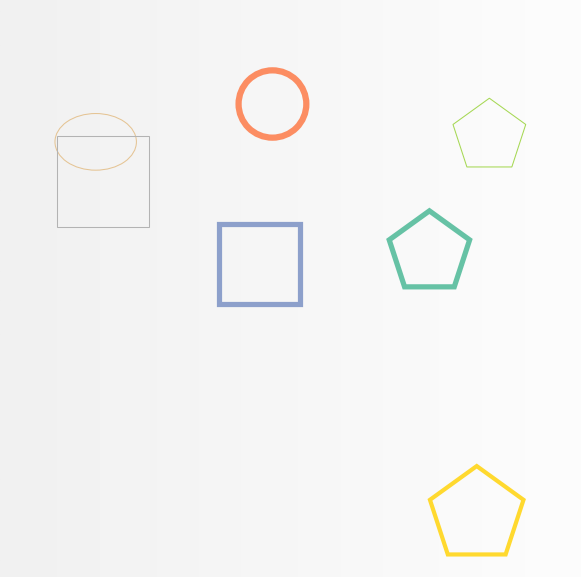[{"shape": "pentagon", "thickness": 2.5, "radius": 0.36, "center": [0.739, 0.561]}, {"shape": "circle", "thickness": 3, "radius": 0.29, "center": [0.469, 0.819]}, {"shape": "square", "thickness": 2.5, "radius": 0.35, "center": [0.447, 0.543]}, {"shape": "pentagon", "thickness": 0.5, "radius": 0.33, "center": [0.842, 0.763]}, {"shape": "pentagon", "thickness": 2, "radius": 0.42, "center": [0.82, 0.107]}, {"shape": "oval", "thickness": 0.5, "radius": 0.35, "center": [0.165, 0.754]}, {"shape": "square", "thickness": 0.5, "radius": 0.4, "center": [0.177, 0.685]}]